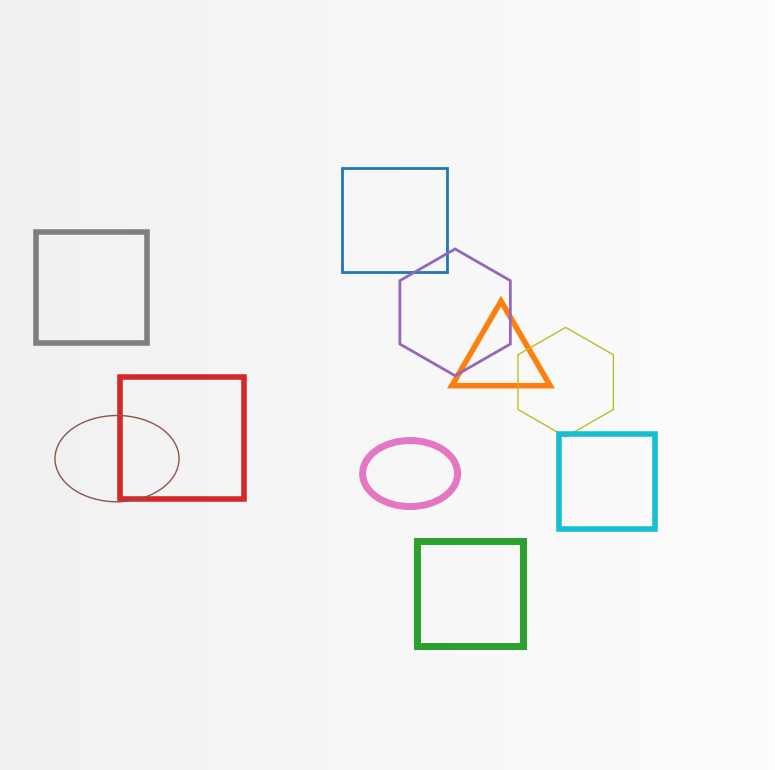[{"shape": "square", "thickness": 1, "radius": 0.34, "center": [0.509, 0.714]}, {"shape": "triangle", "thickness": 2, "radius": 0.37, "center": [0.646, 0.536]}, {"shape": "square", "thickness": 2.5, "radius": 0.34, "center": [0.607, 0.23]}, {"shape": "square", "thickness": 2, "radius": 0.4, "center": [0.235, 0.431]}, {"shape": "hexagon", "thickness": 1, "radius": 0.41, "center": [0.587, 0.594]}, {"shape": "oval", "thickness": 0.5, "radius": 0.4, "center": [0.151, 0.404]}, {"shape": "oval", "thickness": 2.5, "radius": 0.31, "center": [0.529, 0.385]}, {"shape": "square", "thickness": 2, "radius": 0.36, "center": [0.118, 0.626]}, {"shape": "hexagon", "thickness": 0.5, "radius": 0.36, "center": [0.73, 0.504]}, {"shape": "square", "thickness": 2, "radius": 0.31, "center": [0.783, 0.375]}]